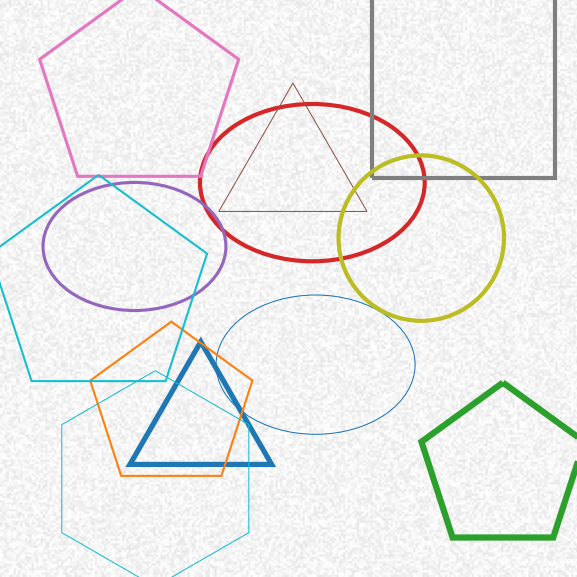[{"shape": "oval", "thickness": 0.5, "radius": 0.86, "center": [0.546, 0.368]}, {"shape": "triangle", "thickness": 2.5, "radius": 0.71, "center": [0.348, 0.266]}, {"shape": "pentagon", "thickness": 1, "radius": 0.74, "center": [0.297, 0.295]}, {"shape": "pentagon", "thickness": 3, "radius": 0.74, "center": [0.871, 0.188]}, {"shape": "oval", "thickness": 2, "radius": 0.97, "center": [0.541, 0.683]}, {"shape": "oval", "thickness": 1.5, "radius": 0.79, "center": [0.233, 0.572]}, {"shape": "triangle", "thickness": 0.5, "radius": 0.74, "center": [0.507, 0.707]}, {"shape": "pentagon", "thickness": 1.5, "radius": 0.91, "center": [0.241, 0.84]}, {"shape": "square", "thickness": 2, "radius": 0.79, "center": [0.803, 0.849]}, {"shape": "circle", "thickness": 2, "radius": 0.72, "center": [0.729, 0.587]}, {"shape": "pentagon", "thickness": 1, "radius": 0.99, "center": [0.171, 0.499]}, {"shape": "hexagon", "thickness": 0.5, "radius": 0.93, "center": [0.269, 0.17]}]